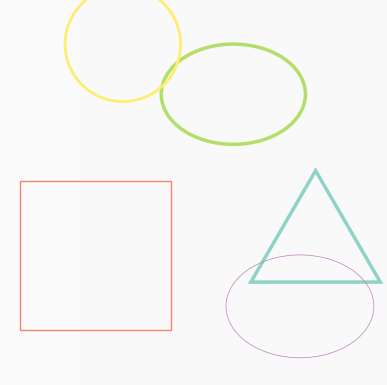[{"shape": "triangle", "thickness": 2.5, "radius": 0.96, "center": [0.814, 0.364]}, {"shape": "square", "thickness": 1, "radius": 0.97, "center": [0.246, 0.337]}, {"shape": "oval", "thickness": 2.5, "radius": 0.93, "center": [0.602, 0.755]}, {"shape": "oval", "thickness": 0.5, "radius": 0.95, "center": [0.774, 0.204]}, {"shape": "circle", "thickness": 2, "radius": 0.75, "center": [0.317, 0.885]}]